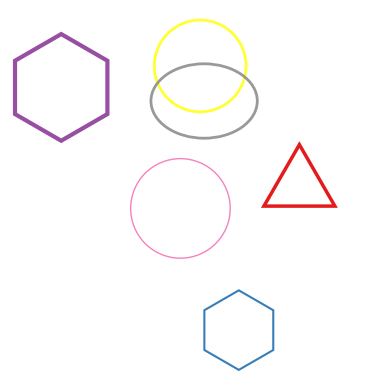[{"shape": "triangle", "thickness": 2.5, "radius": 0.53, "center": [0.778, 0.518]}, {"shape": "hexagon", "thickness": 1.5, "radius": 0.52, "center": [0.62, 0.143]}, {"shape": "hexagon", "thickness": 3, "radius": 0.69, "center": [0.159, 0.773]}, {"shape": "circle", "thickness": 2, "radius": 0.6, "center": [0.52, 0.829]}, {"shape": "circle", "thickness": 1, "radius": 0.65, "center": [0.469, 0.459]}, {"shape": "oval", "thickness": 2, "radius": 0.69, "center": [0.53, 0.738]}]